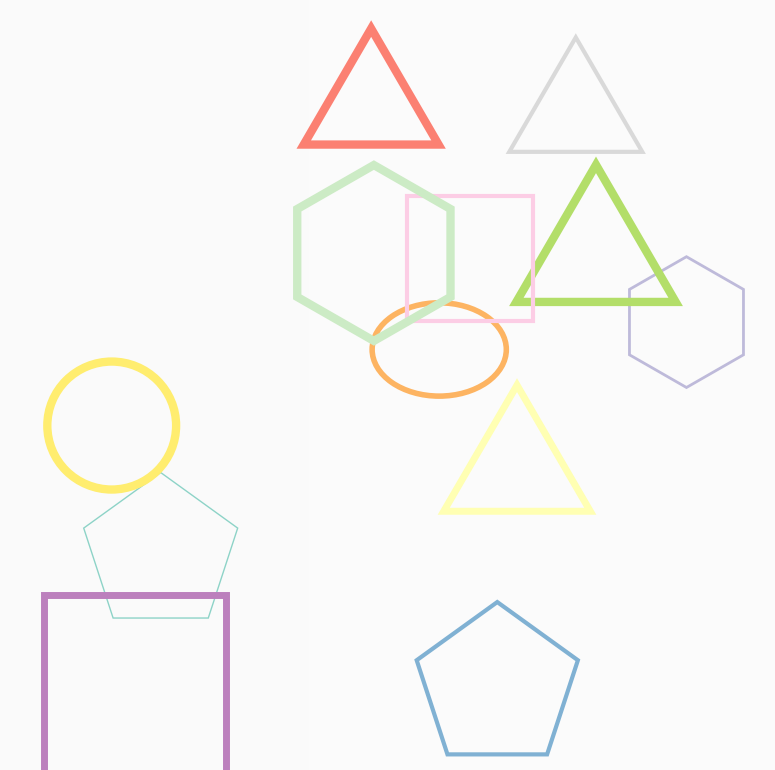[{"shape": "pentagon", "thickness": 0.5, "radius": 0.52, "center": [0.207, 0.282]}, {"shape": "triangle", "thickness": 2.5, "radius": 0.55, "center": [0.667, 0.391]}, {"shape": "hexagon", "thickness": 1, "radius": 0.42, "center": [0.886, 0.582]}, {"shape": "triangle", "thickness": 3, "radius": 0.5, "center": [0.479, 0.862]}, {"shape": "pentagon", "thickness": 1.5, "radius": 0.55, "center": [0.642, 0.109]}, {"shape": "oval", "thickness": 2, "radius": 0.43, "center": [0.567, 0.546]}, {"shape": "triangle", "thickness": 3, "radius": 0.59, "center": [0.769, 0.667]}, {"shape": "square", "thickness": 1.5, "radius": 0.41, "center": [0.607, 0.665]}, {"shape": "triangle", "thickness": 1.5, "radius": 0.5, "center": [0.743, 0.852]}, {"shape": "square", "thickness": 2.5, "radius": 0.59, "center": [0.174, 0.111]}, {"shape": "hexagon", "thickness": 3, "radius": 0.57, "center": [0.482, 0.671]}, {"shape": "circle", "thickness": 3, "radius": 0.42, "center": [0.144, 0.447]}]